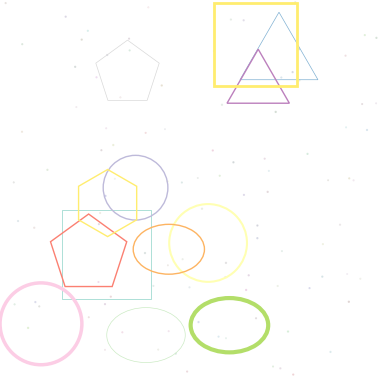[{"shape": "square", "thickness": 0.5, "radius": 0.58, "center": [0.277, 0.339]}, {"shape": "circle", "thickness": 1.5, "radius": 0.51, "center": [0.541, 0.369]}, {"shape": "circle", "thickness": 1, "radius": 0.42, "center": [0.352, 0.513]}, {"shape": "pentagon", "thickness": 1, "radius": 0.52, "center": [0.23, 0.34]}, {"shape": "triangle", "thickness": 0.5, "radius": 0.58, "center": [0.725, 0.851]}, {"shape": "oval", "thickness": 1, "radius": 0.46, "center": [0.439, 0.353]}, {"shape": "oval", "thickness": 3, "radius": 0.5, "center": [0.596, 0.155]}, {"shape": "circle", "thickness": 2.5, "radius": 0.53, "center": [0.106, 0.159]}, {"shape": "pentagon", "thickness": 0.5, "radius": 0.43, "center": [0.331, 0.809]}, {"shape": "triangle", "thickness": 1, "radius": 0.47, "center": [0.671, 0.779]}, {"shape": "oval", "thickness": 0.5, "radius": 0.51, "center": [0.379, 0.13]}, {"shape": "square", "thickness": 2, "radius": 0.54, "center": [0.663, 0.885]}, {"shape": "hexagon", "thickness": 1, "radius": 0.44, "center": [0.28, 0.473]}]